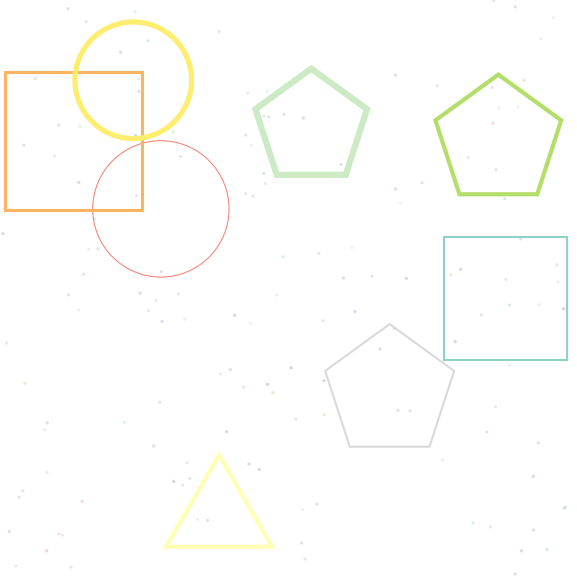[{"shape": "square", "thickness": 1, "radius": 0.53, "center": [0.875, 0.482]}, {"shape": "triangle", "thickness": 2, "radius": 0.53, "center": [0.379, 0.105]}, {"shape": "circle", "thickness": 0.5, "radius": 0.59, "center": [0.279, 0.637]}, {"shape": "square", "thickness": 1.5, "radius": 0.59, "center": [0.127, 0.755]}, {"shape": "pentagon", "thickness": 2, "radius": 0.57, "center": [0.863, 0.755]}, {"shape": "pentagon", "thickness": 1, "radius": 0.59, "center": [0.675, 0.321]}, {"shape": "pentagon", "thickness": 3, "radius": 0.51, "center": [0.539, 0.779]}, {"shape": "circle", "thickness": 2.5, "radius": 0.51, "center": [0.231, 0.86]}]